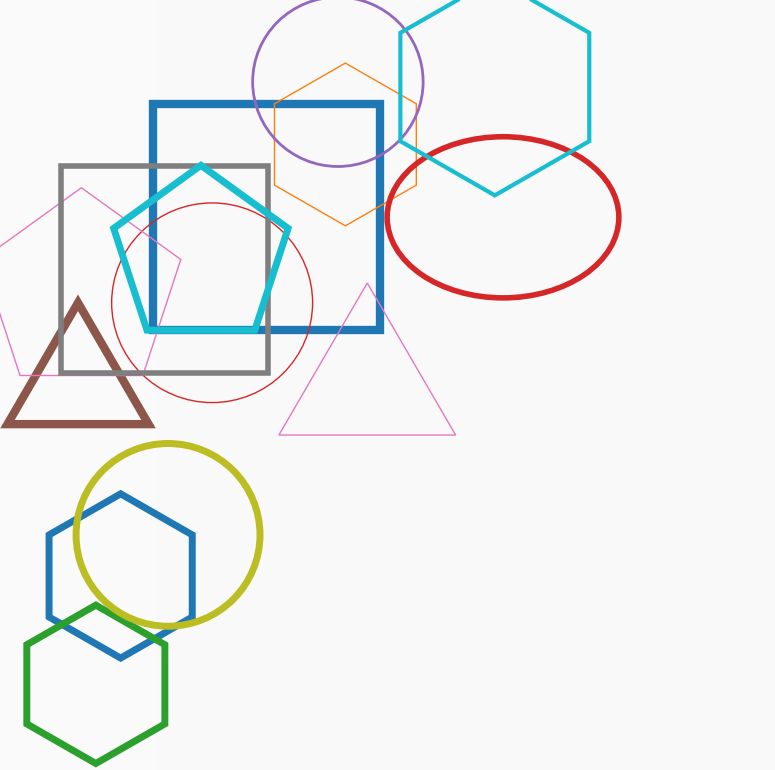[{"shape": "square", "thickness": 3, "radius": 0.73, "center": [0.344, 0.718]}, {"shape": "hexagon", "thickness": 2.5, "radius": 0.53, "center": [0.156, 0.252]}, {"shape": "hexagon", "thickness": 0.5, "radius": 0.53, "center": [0.446, 0.812]}, {"shape": "hexagon", "thickness": 2.5, "radius": 0.51, "center": [0.124, 0.111]}, {"shape": "circle", "thickness": 0.5, "radius": 0.65, "center": [0.274, 0.607]}, {"shape": "oval", "thickness": 2, "radius": 0.75, "center": [0.649, 0.718]}, {"shape": "circle", "thickness": 1, "radius": 0.55, "center": [0.436, 0.894]}, {"shape": "triangle", "thickness": 3, "radius": 0.53, "center": [0.101, 0.502]}, {"shape": "pentagon", "thickness": 0.5, "radius": 0.67, "center": [0.105, 0.621]}, {"shape": "triangle", "thickness": 0.5, "radius": 0.66, "center": [0.474, 0.501]}, {"shape": "square", "thickness": 2, "radius": 0.67, "center": [0.212, 0.65]}, {"shape": "circle", "thickness": 2.5, "radius": 0.59, "center": [0.217, 0.305]}, {"shape": "pentagon", "thickness": 2.5, "radius": 0.59, "center": [0.259, 0.667]}, {"shape": "hexagon", "thickness": 1.5, "radius": 0.7, "center": [0.638, 0.887]}]